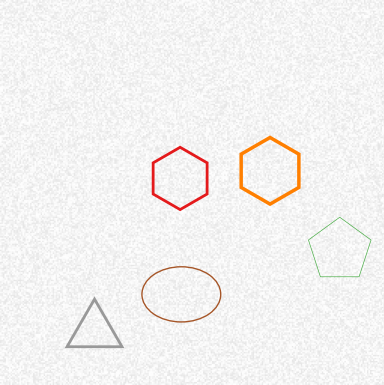[{"shape": "hexagon", "thickness": 2, "radius": 0.4, "center": [0.468, 0.537]}, {"shape": "pentagon", "thickness": 0.5, "radius": 0.43, "center": [0.882, 0.35]}, {"shape": "hexagon", "thickness": 2.5, "radius": 0.43, "center": [0.701, 0.556]}, {"shape": "oval", "thickness": 1, "radius": 0.51, "center": [0.471, 0.235]}, {"shape": "triangle", "thickness": 2, "radius": 0.41, "center": [0.246, 0.141]}]